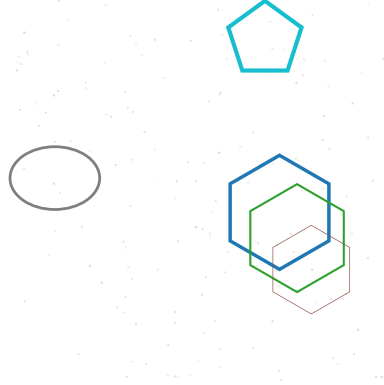[{"shape": "hexagon", "thickness": 2.5, "radius": 0.74, "center": [0.726, 0.448]}, {"shape": "hexagon", "thickness": 1.5, "radius": 0.7, "center": [0.772, 0.382]}, {"shape": "hexagon", "thickness": 0.5, "radius": 0.58, "center": [0.809, 0.3]}, {"shape": "oval", "thickness": 2, "radius": 0.58, "center": [0.142, 0.537]}, {"shape": "pentagon", "thickness": 3, "radius": 0.5, "center": [0.688, 0.898]}]